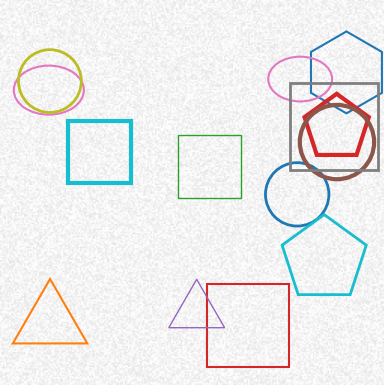[{"shape": "circle", "thickness": 2, "radius": 0.41, "center": [0.772, 0.495]}, {"shape": "hexagon", "thickness": 1.5, "radius": 0.53, "center": [0.9, 0.812]}, {"shape": "triangle", "thickness": 1.5, "radius": 0.56, "center": [0.13, 0.164]}, {"shape": "square", "thickness": 1, "radius": 0.41, "center": [0.543, 0.567]}, {"shape": "pentagon", "thickness": 3, "radius": 0.44, "center": [0.874, 0.669]}, {"shape": "square", "thickness": 1.5, "radius": 0.54, "center": [0.645, 0.154]}, {"shape": "triangle", "thickness": 1, "radius": 0.42, "center": [0.511, 0.191]}, {"shape": "circle", "thickness": 3, "radius": 0.48, "center": [0.875, 0.631]}, {"shape": "oval", "thickness": 1.5, "radius": 0.41, "center": [0.78, 0.795]}, {"shape": "oval", "thickness": 1.5, "radius": 0.45, "center": [0.127, 0.766]}, {"shape": "square", "thickness": 2, "radius": 0.57, "center": [0.868, 0.672]}, {"shape": "circle", "thickness": 2, "radius": 0.41, "center": [0.13, 0.789]}, {"shape": "square", "thickness": 3, "radius": 0.41, "center": [0.259, 0.606]}, {"shape": "pentagon", "thickness": 2, "radius": 0.57, "center": [0.842, 0.328]}]